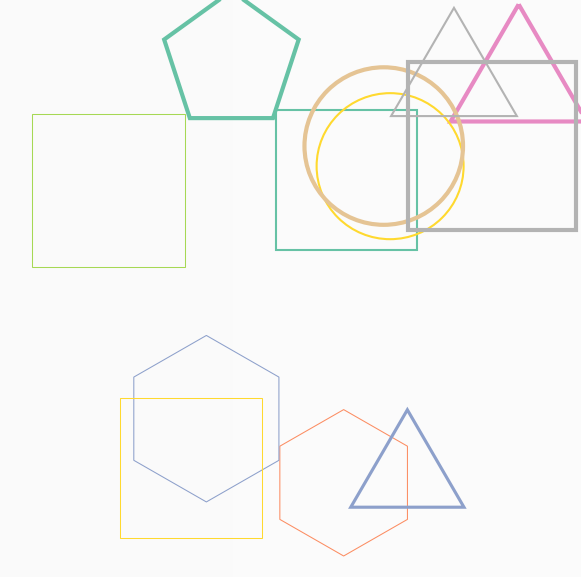[{"shape": "pentagon", "thickness": 2, "radius": 0.61, "center": [0.398, 0.893]}, {"shape": "square", "thickness": 1, "radius": 0.61, "center": [0.596, 0.687]}, {"shape": "hexagon", "thickness": 0.5, "radius": 0.63, "center": [0.591, 0.163]}, {"shape": "triangle", "thickness": 1.5, "radius": 0.56, "center": [0.701, 0.177]}, {"shape": "hexagon", "thickness": 0.5, "radius": 0.72, "center": [0.355, 0.274]}, {"shape": "triangle", "thickness": 2, "radius": 0.68, "center": [0.892, 0.856]}, {"shape": "square", "thickness": 0.5, "radius": 0.66, "center": [0.187, 0.669]}, {"shape": "circle", "thickness": 1, "radius": 0.63, "center": [0.671, 0.711]}, {"shape": "square", "thickness": 0.5, "radius": 0.61, "center": [0.328, 0.189]}, {"shape": "circle", "thickness": 2, "radius": 0.68, "center": [0.66, 0.746]}, {"shape": "square", "thickness": 2, "radius": 0.72, "center": [0.847, 0.746]}, {"shape": "triangle", "thickness": 1, "radius": 0.62, "center": [0.781, 0.861]}]